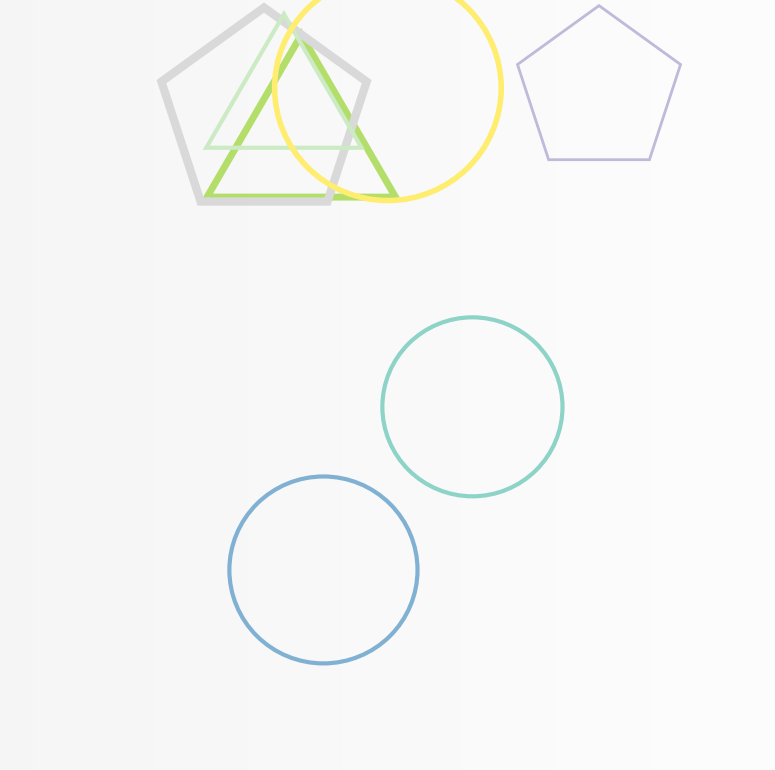[{"shape": "circle", "thickness": 1.5, "radius": 0.58, "center": [0.61, 0.472]}, {"shape": "pentagon", "thickness": 1, "radius": 0.55, "center": [0.773, 0.882]}, {"shape": "circle", "thickness": 1.5, "radius": 0.61, "center": [0.417, 0.26]}, {"shape": "triangle", "thickness": 2.5, "radius": 0.7, "center": [0.389, 0.814]}, {"shape": "pentagon", "thickness": 3, "radius": 0.7, "center": [0.341, 0.851]}, {"shape": "triangle", "thickness": 1.5, "radius": 0.58, "center": [0.366, 0.866]}, {"shape": "circle", "thickness": 2, "radius": 0.73, "center": [0.501, 0.886]}]